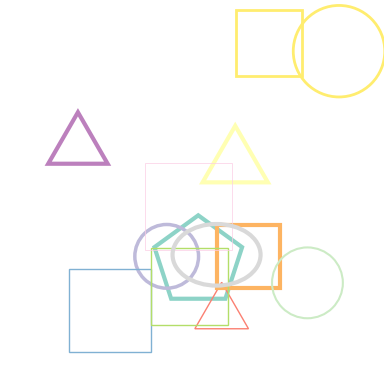[{"shape": "pentagon", "thickness": 3, "radius": 0.6, "center": [0.515, 0.321]}, {"shape": "triangle", "thickness": 3, "radius": 0.49, "center": [0.611, 0.575]}, {"shape": "circle", "thickness": 2.5, "radius": 0.41, "center": [0.433, 0.334]}, {"shape": "triangle", "thickness": 1, "radius": 0.4, "center": [0.576, 0.186]}, {"shape": "square", "thickness": 1, "radius": 0.54, "center": [0.285, 0.193]}, {"shape": "square", "thickness": 3, "radius": 0.41, "center": [0.645, 0.333]}, {"shape": "square", "thickness": 1, "radius": 0.5, "center": [0.493, 0.255]}, {"shape": "square", "thickness": 0.5, "radius": 0.57, "center": [0.49, 0.463]}, {"shape": "oval", "thickness": 3, "radius": 0.57, "center": [0.562, 0.338]}, {"shape": "triangle", "thickness": 3, "radius": 0.45, "center": [0.202, 0.619]}, {"shape": "circle", "thickness": 1.5, "radius": 0.46, "center": [0.799, 0.265]}, {"shape": "square", "thickness": 2, "radius": 0.43, "center": [0.698, 0.888]}, {"shape": "circle", "thickness": 2, "radius": 0.59, "center": [0.881, 0.867]}]